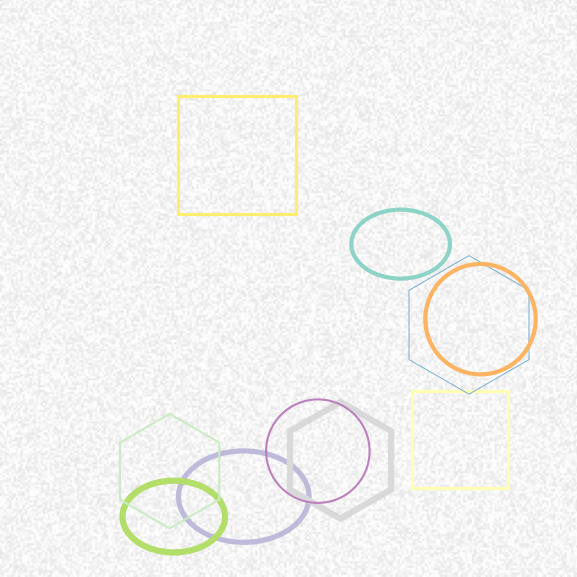[{"shape": "oval", "thickness": 2, "radius": 0.43, "center": [0.694, 0.576]}, {"shape": "square", "thickness": 1.5, "radius": 0.42, "center": [0.797, 0.238]}, {"shape": "oval", "thickness": 2.5, "radius": 0.57, "center": [0.422, 0.139]}, {"shape": "hexagon", "thickness": 0.5, "radius": 0.6, "center": [0.812, 0.437]}, {"shape": "circle", "thickness": 2, "radius": 0.48, "center": [0.832, 0.446]}, {"shape": "oval", "thickness": 3, "radius": 0.44, "center": [0.301, 0.105]}, {"shape": "hexagon", "thickness": 3, "radius": 0.51, "center": [0.59, 0.202]}, {"shape": "circle", "thickness": 1, "radius": 0.45, "center": [0.55, 0.218]}, {"shape": "hexagon", "thickness": 1, "radius": 0.5, "center": [0.294, 0.183]}, {"shape": "square", "thickness": 1.5, "radius": 0.51, "center": [0.41, 0.731]}]